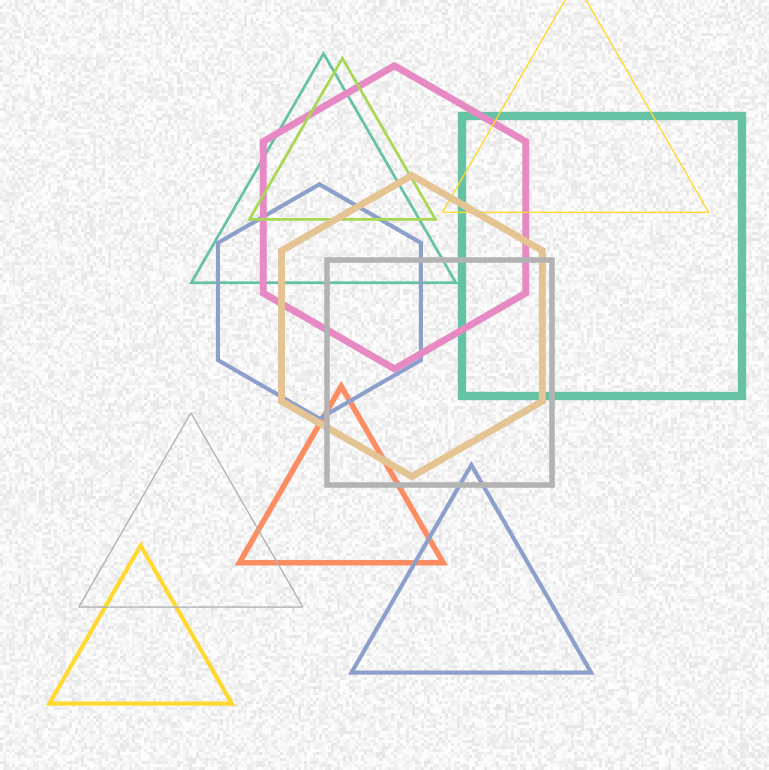[{"shape": "square", "thickness": 3, "radius": 0.91, "center": [0.782, 0.667]}, {"shape": "triangle", "thickness": 1, "radius": 0.99, "center": [0.42, 0.732]}, {"shape": "triangle", "thickness": 2, "radius": 0.76, "center": [0.443, 0.346]}, {"shape": "hexagon", "thickness": 1.5, "radius": 0.76, "center": [0.415, 0.608]}, {"shape": "triangle", "thickness": 1.5, "radius": 0.9, "center": [0.612, 0.216]}, {"shape": "hexagon", "thickness": 2.5, "radius": 0.98, "center": [0.512, 0.718]}, {"shape": "triangle", "thickness": 1, "radius": 0.7, "center": [0.445, 0.785]}, {"shape": "triangle", "thickness": 1.5, "radius": 0.68, "center": [0.183, 0.155]}, {"shape": "triangle", "thickness": 0.5, "radius": 1.0, "center": [0.747, 0.824]}, {"shape": "hexagon", "thickness": 2.5, "radius": 0.98, "center": [0.535, 0.577]}, {"shape": "triangle", "thickness": 0.5, "radius": 0.84, "center": [0.248, 0.296]}, {"shape": "square", "thickness": 2, "radius": 0.73, "center": [0.571, 0.516]}]